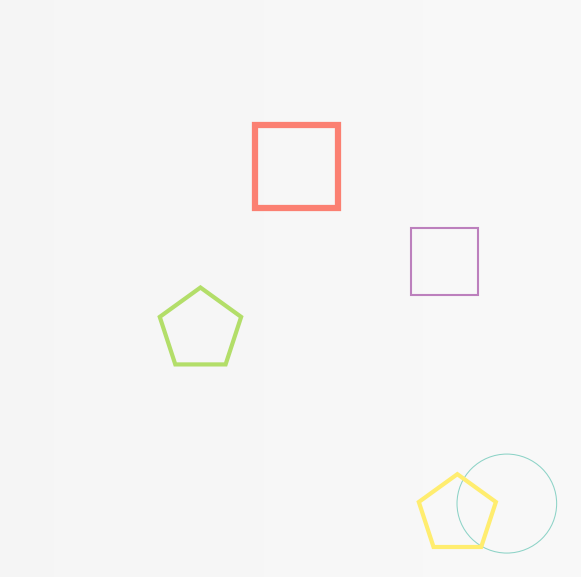[{"shape": "circle", "thickness": 0.5, "radius": 0.43, "center": [0.872, 0.127]}, {"shape": "square", "thickness": 3, "radius": 0.36, "center": [0.51, 0.711]}, {"shape": "pentagon", "thickness": 2, "radius": 0.37, "center": [0.345, 0.428]}, {"shape": "square", "thickness": 1, "radius": 0.29, "center": [0.764, 0.547]}, {"shape": "pentagon", "thickness": 2, "radius": 0.35, "center": [0.787, 0.108]}]